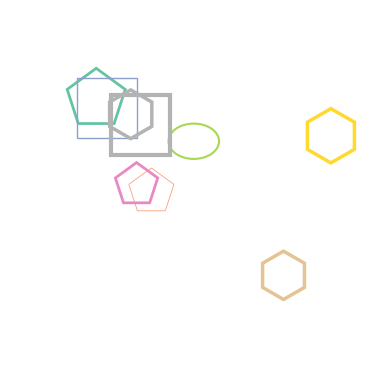[{"shape": "pentagon", "thickness": 2, "radius": 0.4, "center": [0.25, 0.743]}, {"shape": "pentagon", "thickness": 0.5, "radius": 0.31, "center": [0.393, 0.502]}, {"shape": "square", "thickness": 1, "radius": 0.39, "center": [0.278, 0.72]}, {"shape": "pentagon", "thickness": 2, "radius": 0.29, "center": [0.355, 0.52]}, {"shape": "oval", "thickness": 1.5, "radius": 0.33, "center": [0.503, 0.633]}, {"shape": "hexagon", "thickness": 2.5, "radius": 0.35, "center": [0.859, 0.647]}, {"shape": "hexagon", "thickness": 2.5, "radius": 0.31, "center": [0.736, 0.285]}, {"shape": "square", "thickness": 3, "radius": 0.39, "center": [0.365, 0.674]}, {"shape": "hexagon", "thickness": 2.5, "radius": 0.32, "center": [0.34, 0.703]}]